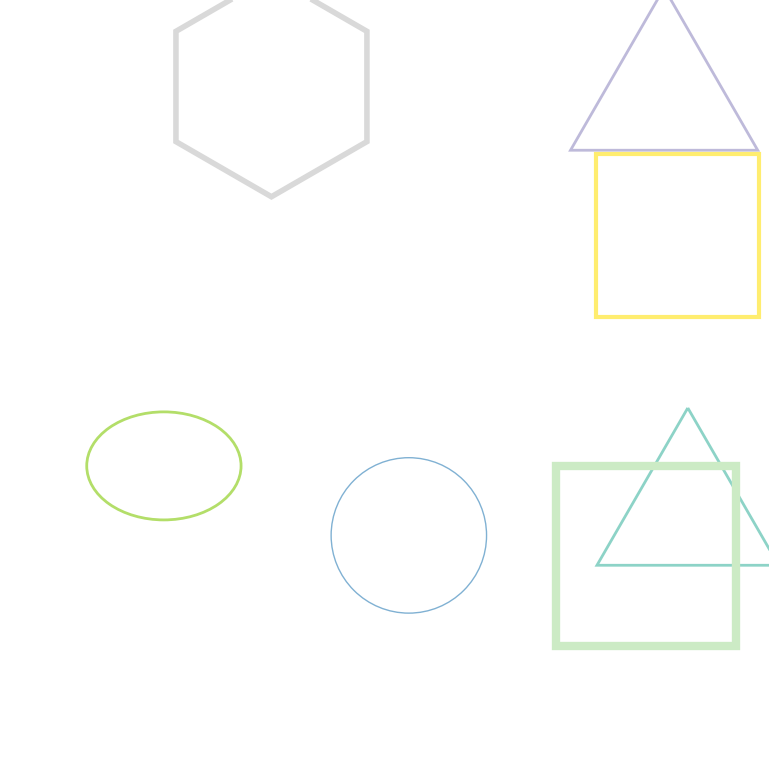[{"shape": "triangle", "thickness": 1, "radius": 0.68, "center": [0.893, 0.334]}, {"shape": "triangle", "thickness": 1, "radius": 0.7, "center": [0.862, 0.875]}, {"shape": "circle", "thickness": 0.5, "radius": 0.5, "center": [0.531, 0.305]}, {"shape": "oval", "thickness": 1, "radius": 0.5, "center": [0.213, 0.395]}, {"shape": "hexagon", "thickness": 2, "radius": 0.72, "center": [0.353, 0.888]}, {"shape": "square", "thickness": 3, "radius": 0.58, "center": [0.839, 0.278]}, {"shape": "square", "thickness": 1.5, "radius": 0.53, "center": [0.88, 0.694]}]